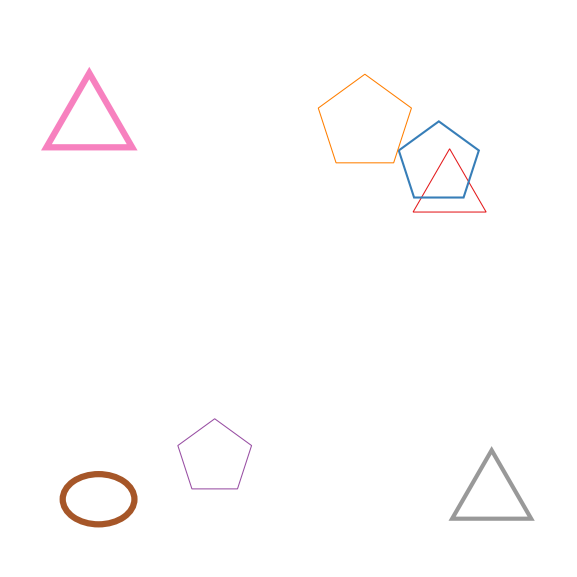[{"shape": "triangle", "thickness": 0.5, "radius": 0.37, "center": [0.779, 0.668]}, {"shape": "pentagon", "thickness": 1, "radius": 0.36, "center": [0.76, 0.716]}, {"shape": "pentagon", "thickness": 0.5, "radius": 0.34, "center": [0.372, 0.207]}, {"shape": "pentagon", "thickness": 0.5, "radius": 0.42, "center": [0.632, 0.786]}, {"shape": "oval", "thickness": 3, "radius": 0.31, "center": [0.171, 0.135]}, {"shape": "triangle", "thickness": 3, "radius": 0.43, "center": [0.155, 0.787]}, {"shape": "triangle", "thickness": 2, "radius": 0.4, "center": [0.851, 0.14]}]